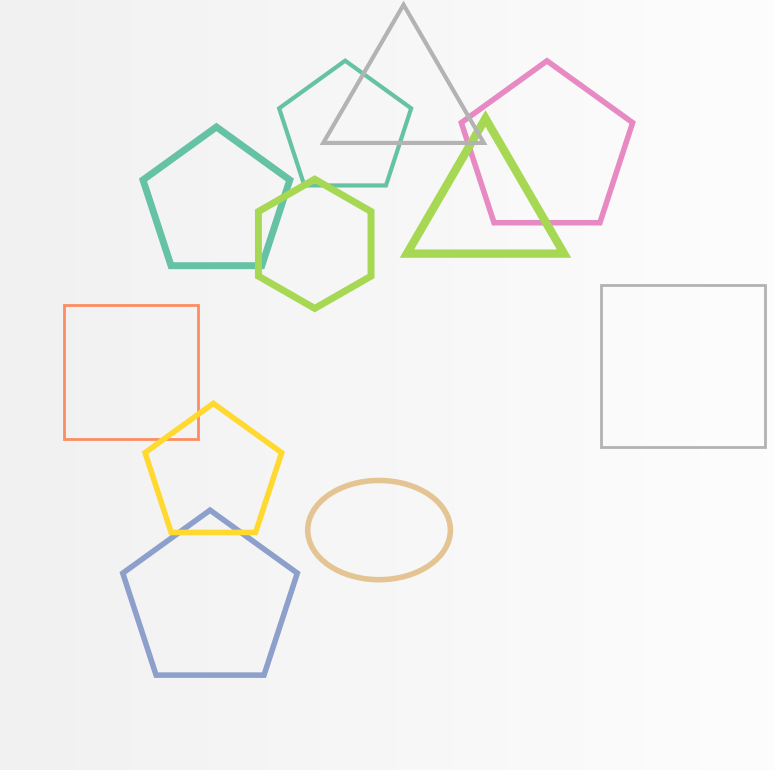[{"shape": "pentagon", "thickness": 2.5, "radius": 0.5, "center": [0.279, 0.736]}, {"shape": "pentagon", "thickness": 1.5, "radius": 0.45, "center": [0.445, 0.832]}, {"shape": "square", "thickness": 1, "radius": 0.43, "center": [0.169, 0.517]}, {"shape": "pentagon", "thickness": 2, "radius": 0.59, "center": [0.271, 0.219]}, {"shape": "pentagon", "thickness": 2, "radius": 0.58, "center": [0.706, 0.805]}, {"shape": "hexagon", "thickness": 2.5, "radius": 0.42, "center": [0.406, 0.683]}, {"shape": "triangle", "thickness": 3, "radius": 0.59, "center": [0.626, 0.729]}, {"shape": "pentagon", "thickness": 2, "radius": 0.46, "center": [0.275, 0.383]}, {"shape": "oval", "thickness": 2, "radius": 0.46, "center": [0.489, 0.312]}, {"shape": "triangle", "thickness": 1.5, "radius": 0.6, "center": [0.521, 0.874]}, {"shape": "square", "thickness": 1, "radius": 0.53, "center": [0.881, 0.525]}]